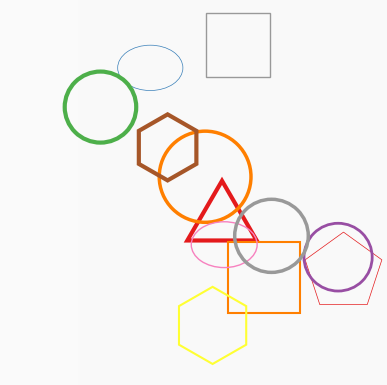[{"shape": "pentagon", "thickness": 0.5, "radius": 0.52, "center": [0.886, 0.293]}, {"shape": "triangle", "thickness": 3, "radius": 0.52, "center": [0.573, 0.427]}, {"shape": "oval", "thickness": 0.5, "radius": 0.42, "center": [0.388, 0.824]}, {"shape": "circle", "thickness": 3, "radius": 0.46, "center": [0.259, 0.722]}, {"shape": "circle", "thickness": 2, "radius": 0.44, "center": [0.872, 0.332]}, {"shape": "circle", "thickness": 2.5, "radius": 0.59, "center": [0.529, 0.541]}, {"shape": "square", "thickness": 1.5, "radius": 0.46, "center": [0.681, 0.28]}, {"shape": "hexagon", "thickness": 1.5, "radius": 0.5, "center": [0.549, 0.155]}, {"shape": "hexagon", "thickness": 3, "radius": 0.43, "center": [0.433, 0.617]}, {"shape": "oval", "thickness": 1, "radius": 0.43, "center": [0.579, 0.364]}, {"shape": "circle", "thickness": 2.5, "radius": 0.47, "center": [0.701, 0.387]}, {"shape": "square", "thickness": 1, "radius": 0.42, "center": [0.614, 0.884]}]